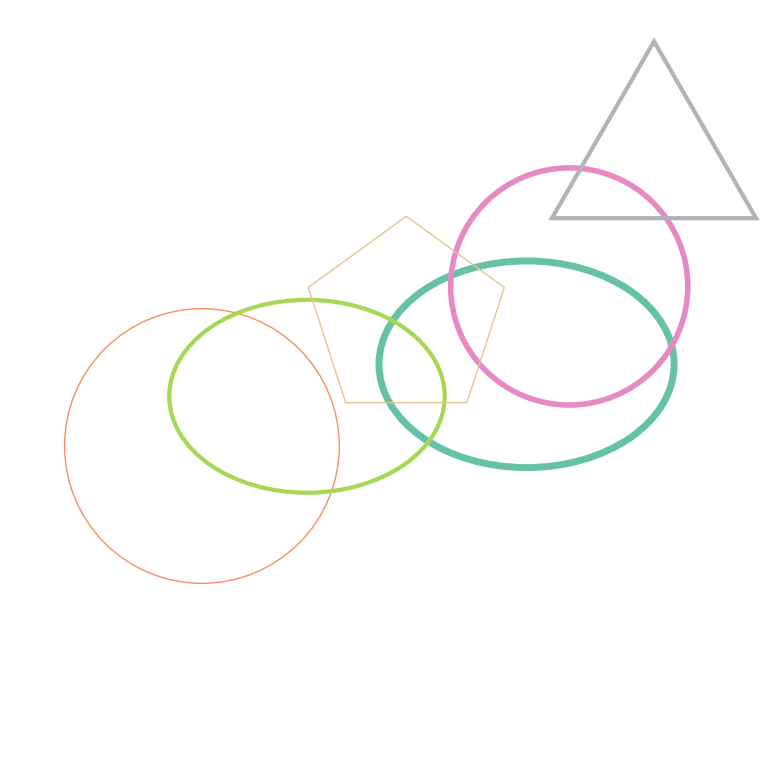[{"shape": "oval", "thickness": 2.5, "radius": 0.96, "center": [0.684, 0.527]}, {"shape": "circle", "thickness": 0.5, "radius": 0.89, "center": [0.262, 0.421]}, {"shape": "circle", "thickness": 2, "radius": 0.77, "center": [0.739, 0.628]}, {"shape": "oval", "thickness": 1.5, "radius": 0.89, "center": [0.399, 0.485]}, {"shape": "pentagon", "thickness": 0.5, "radius": 0.67, "center": [0.528, 0.585]}, {"shape": "triangle", "thickness": 1.5, "radius": 0.77, "center": [0.849, 0.793]}]